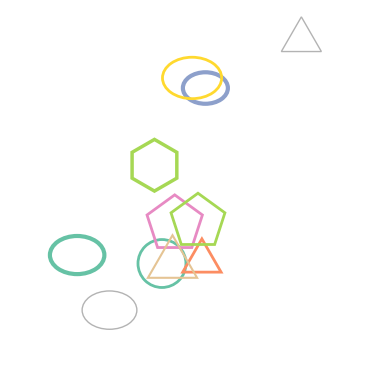[{"shape": "oval", "thickness": 3, "radius": 0.35, "center": [0.2, 0.338]}, {"shape": "circle", "thickness": 2, "radius": 0.31, "center": [0.421, 0.316]}, {"shape": "triangle", "thickness": 2, "radius": 0.29, "center": [0.524, 0.322]}, {"shape": "oval", "thickness": 3, "radius": 0.29, "center": [0.533, 0.771]}, {"shape": "pentagon", "thickness": 2, "radius": 0.38, "center": [0.454, 0.418]}, {"shape": "hexagon", "thickness": 2.5, "radius": 0.34, "center": [0.401, 0.571]}, {"shape": "pentagon", "thickness": 2, "radius": 0.37, "center": [0.514, 0.425]}, {"shape": "oval", "thickness": 2, "radius": 0.38, "center": [0.499, 0.798]}, {"shape": "triangle", "thickness": 1.5, "radius": 0.37, "center": [0.448, 0.315]}, {"shape": "oval", "thickness": 1, "radius": 0.36, "center": [0.284, 0.195]}, {"shape": "triangle", "thickness": 1, "radius": 0.3, "center": [0.783, 0.896]}]